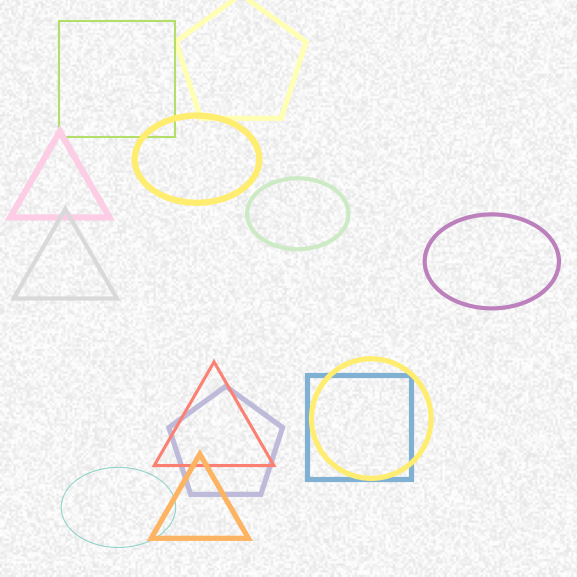[{"shape": "oval", "thickness": 0.5, "radius": 0.5, "center": [0.205, 0.121]}, {"shape": "pentagon", "thickness": 2.5, "radius": 0.59, "center": [0.417, 0.89]}, {"shape": "pentagon", "thickness": 2.5, "radius": 0.52, "center": [0.391, 0.227]}, {"shape": "triangle", "thickness": 1.5, "radius": 0.6, "center": [0.371, 0.253]}, {"shape": "square", "thickness": 2.5, "radius": 0.45, "center": [0.622, 0.26]}, {"shape": "triangle", "thickness": 2.5, "radius": 0.49, "center": [0.346, 0.116]}, {"shape": "square", "thickness": 1, "radius": 0.5, "center": [0.202, 0.863]}, {"shape": "triangle", "thickness": 3, "radius": 0.5, "center": [0.104, 0.672]}, {"shape": "triangle", "thickness": 2, "radius": 0.52, "center": [0.113, 0.534]}, {"shape": "oval", "thickness": 2, "radius": 0.58, "center": [0.852, 0.547]}, {"shape": "oval", "thickness": 2, "radius": 0.44, "center": [0.516, 0.629]}, {"shape": "oval", "thickness": 3, "radius": 0.54, "center": [0.341, 0.724]}, {"shape": "circle", "thickness": 2.5, "radius": 0.52, "center": [0.643, 0.274]}]